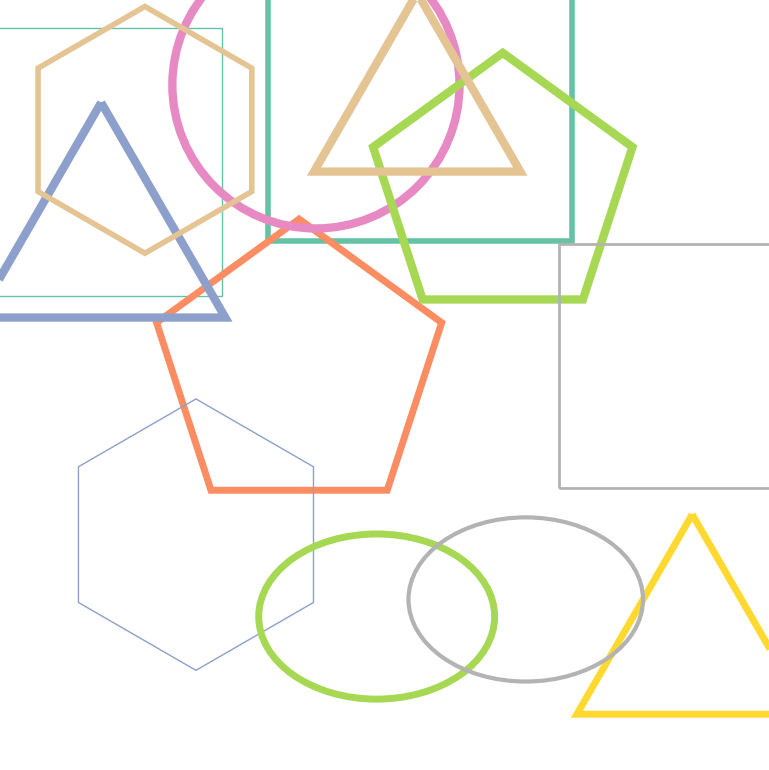[{"shape": "square", "thickness": 0.5, "radius": 0.87, "center": [0.114, 0.79]}, {"shape": "square", "thickness": 2, "radius": 0.99, "center": [0.545, 0.884]}, {"shape": "pentagon", "thickness": 2.5, "radius": 0.97, "center": [0.388, 0.521]}, {"shape": "triangle", "thickness": 3, "radius": 0.93, "center": [0.131, 0.681]}, {"shape": "hexagon", "thickness": 0.5, "radius": 0.88, "center": [0.254, 0.306]}, {"shape": "circle", "thickness": 3, "radius": 0.93, "center": [0.41, 0.89]}, {"shape": "oval", "thickness": 2.5, "radius": 0.77, "center": [0.489, 0.199]}, {"shape": "pentagon", "thickness": 3, "radius": 0.89, "center": [0.653, 0.754]}, {"shape": "triangle", "thickness": 2.5, "radius": 0.87, "center": [0.899, 0.159]}, {"shape": "triangle", "thickness": 3, "radius": 0.77, "center": [0.542, 0.855]}, {"shape": "hexagon", "thickness": 2, "radius": 0.8, "center": [0.188, 0.831]}, {"shape": "square", "thickness": 1, "radius": 0.79, "center": [0.884, 0.525]}, {"shape": "oval", "thickness": 1.5, "radius": 0.76, "center": [0.683, 0.221]}]